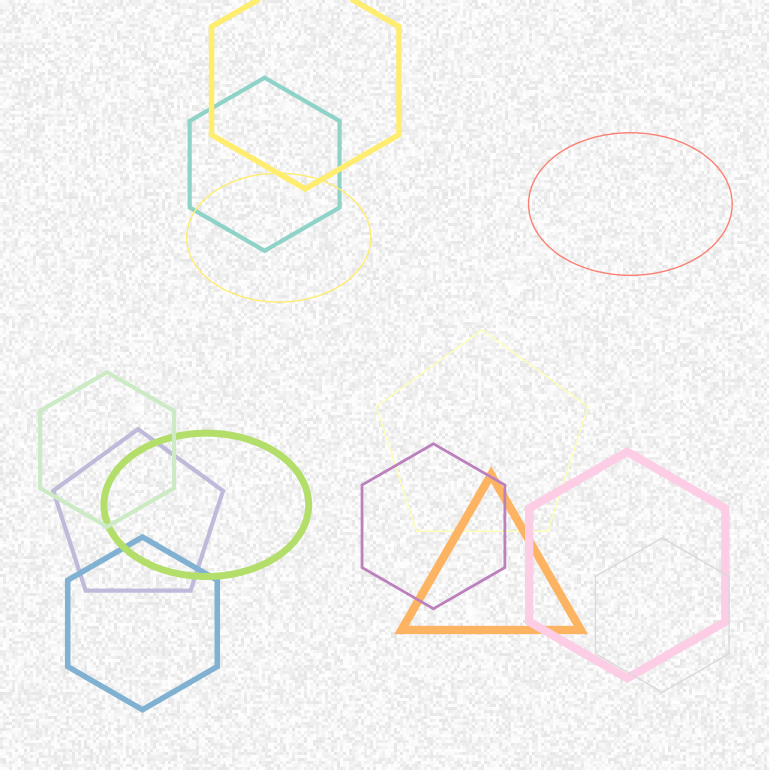[{"shape": "hexagon", "thickness": 1.5, "radius": 0.56, "center": [0.344, 0.787]}, {"shape": "pentagon", "thickness": 0.5, "radius": 0.72, "center": [0.626, 0.427]}, {"shape": "pentagon", "thickness": 1.5, "radius": 0.58, "center": [0.179, 0.327]}, {"shape": "oval", "thickness": 0.5, "radius": 0.66, "center": [0.819, 0.735]}, {"shape": "hexagon", "thickness": 2, "radius": 0.56, "center": [0.185, 0.19]}, {"shape": "triangle", "thickness": 3, "radius": 0.67, "center": [0.638, 0.249]}, {"shape": "oval", "thickness": 2.5, "radius": 0.66, "center": [0.268, 0.344]}, {"shape": "hexagon", "thickness": 3, "radius": 0.74, "center": [0.815, 0.266]}, {"shape": "hexagon", "thickness": 0.5, "radius": 0.5, "center": [0.86, 0.201]}, {"shape": "hexagon", "thickness": 1, "radius": 0.54, "center": [0.563, 0.317]}, {"shape": "hexagon", "thickness": 1.5, "radius": 0.5, "center": [0.139, 0.416]}, {"shape": "oval", "thickness": 0.5, "radius": 0.6, "center": [0.362, 0.691]}, {"shape": "hexagon", "thickness": 2, "radius": 0.7, "center": [0.396, 0.895]}]